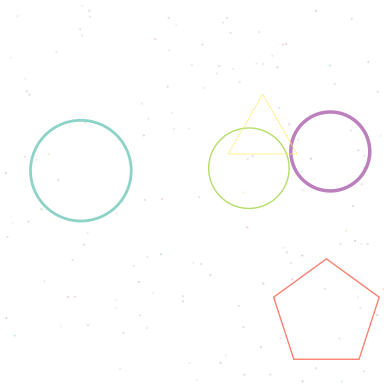[{"shape": "circle", "thickness": 2, "radius": 0.65, "center": [0.21, 0.557]}, {"shape": "pentagon", "thickness": 1, "radius": 0.72, "center": [0.848, 0.183]}, {"shape": "circle", "thickness": 1, "radius": 0.52, "center": [0.647, 0.563]}, {"shape": "circle", "thickness": 2.5, "radius": 0.51, "center": [0.858, 0.607]}, {"shape": "triangle", "thickness": 0.5, "radius": 0.52, "center": [0.682, 0.652]}]